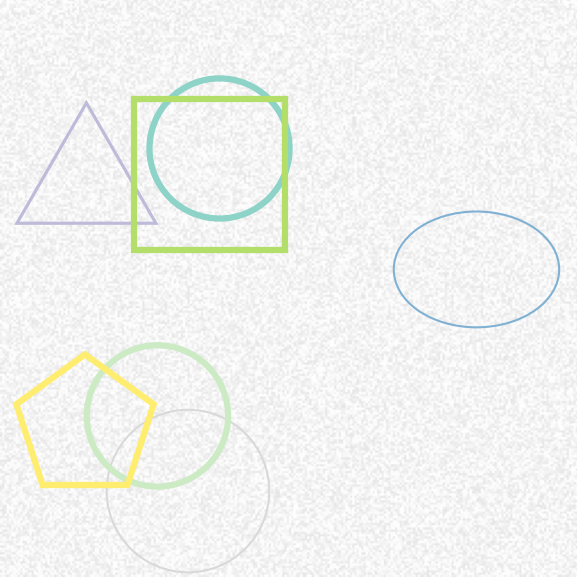[{"shape": "circle", "thickness": 3, "radius": 0.61, "center": [0.38, 0.742]}, {"shape": "triangle", "thickness": 1.5, "radius": 0.69, "center": [0.15, 0.682]}, {"shape": "oval", "thickness": 1, "radius": 0.72, "center": [0.825, 0.533]}, {"shape": "square", "thickness": 3, "radius": 0.65, "center": [0.363, 0.697]}, {"shape": "circle", "thickness": 1, "radius": 0.7, "center": [0.325, 0.149]}, {"shape": "circle", "thickness": 3, "radius": 0.61, "center": [0.273, 0.279]}, {"shape": "pentagon", "thickness": 3, "radius": 0.63, "center": [0.147, 0.26]}]